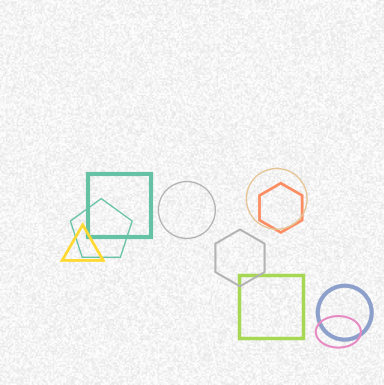[{"shape": "square", "thickness": 3, "radius": 0.41, "center": [0.309, 0.466]}, {"shape": "pentagon", "thickness": 1, "radius": 0.42, "center": [0.263, 0.4]}, {"shape": "hexagon", "thickness": 2, "radius": 0.32, "center": [0.729, 0.46]}, {"shape": "circle", "thickness": 3, "radius": 0.35, "center": [0.895, 0.188]}, {"shape": "oval", "thickness": 1.5, "radius": 0.29, "center": [0.879, 0.138]}, {"shape": "square", "thickness": 2.5, "radius": 0.41, "center": [0.705, 0.204]}, {"shape": "triangle", "thickness": 2, "radius": 0.31, "center": [0.215, 0.354]}, {"shape": "circle", "thickness": 1, "radius": 0.39, "center": [0.719, 0.484]}, {"shape": "circle", "thickness": 1, "radius": 0.37, "center": [0.485, 0.455]}, {"shape": "hexagon", "thickness": 1.5, "radius": 0.37, "center": [0.623, 0.33]}]